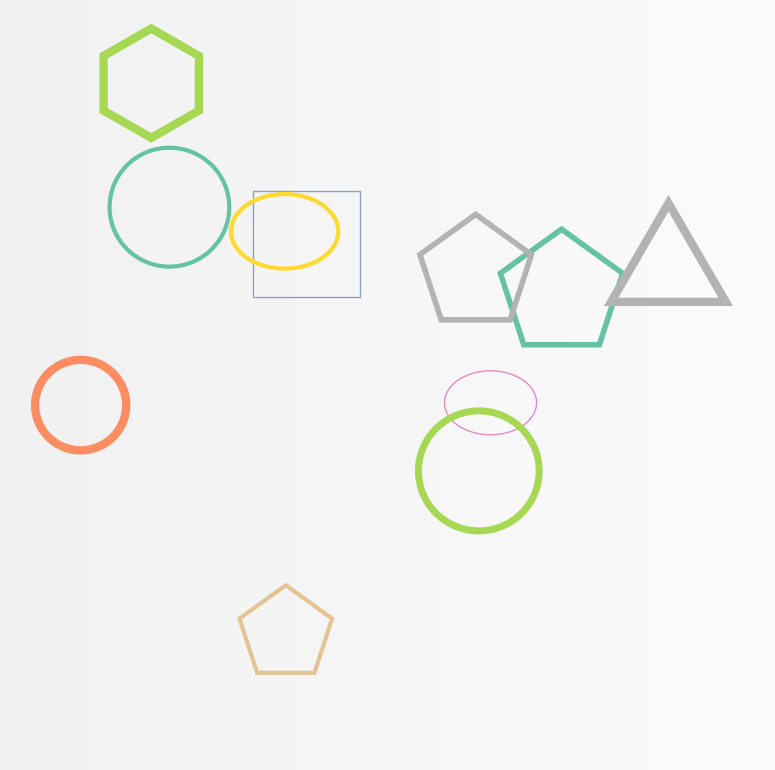[{"shape": "circle", "thickness": 1.5, "radius": 0.39, "center": [0.219, 0.731]}, {"shape": "pentagon", "thickness": 2, "radius": 0.41, "center": [0.725, 0.619]}, {"shape": "circle", "thickness": 3, "radius": 0.29, "center": [0.104, 0.474]}, {"shape": "square", "thickness": 0.5, "radius": 0.34, "center": [0.395, 0.683]}, {"shape": "oval", "thickness": 0.5, "radius": 0.3, "center": [0.633, 0.477]}, {"shape": "hexagon", "thickness": 3, "radius": 0.35, "center": [0.195, 0.892]}, {"shape": "circle", "thickness": 2.5, "radius": 0.39, "center": [0.618, 0.388]}, {"shape": "oval", "thickness": 1.5, "radius": 0.35, "center": [0.367, 0.7]}, {"shape": "pentagon", "thickness": 1.5, "radius": 0.31, "center": [0.369, 0.177]}, {"shape": "pentagon", "thickness": 2, "radius": 0.38, "center": [0.614, 0.646]}, {"shape": "triangle", "thickness": 3, "radius": 0.43, "center": [0.863, 0.651]}]